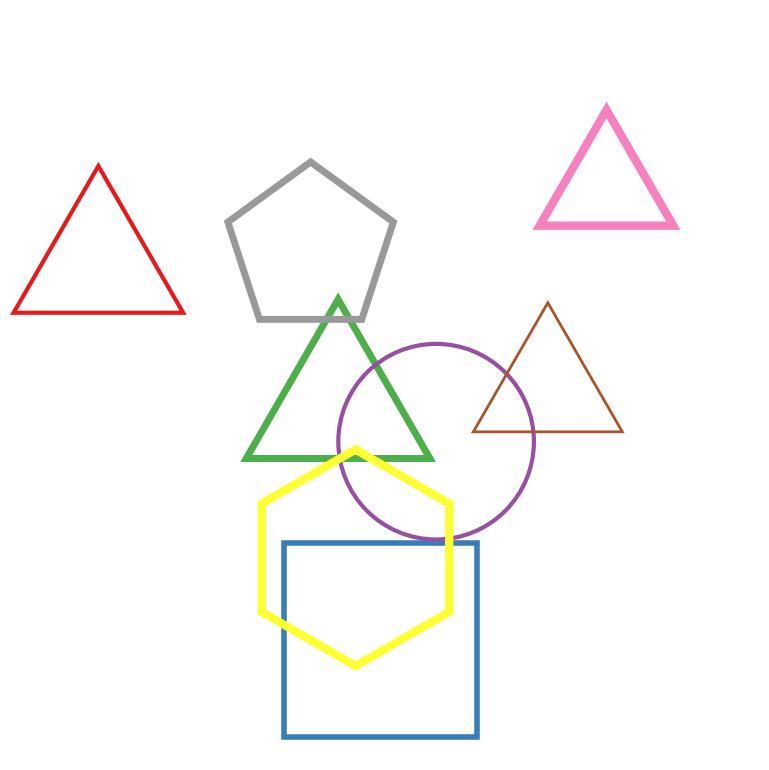[{"shape": "triangle", "thickness": 1.5, "radius": 0.64, "center": [0.128, 0.657]}, {"shape": "square", "thickness": 2, "radius": 0.63, "center": [0.494, 0.168]}, {"shape": "triangle", "thickness": 2.5, "radius": 0.69, "center": [0.439, 0.473]}, {"shape": "circle", "thickness": 1.5, "radius": 0.64, "center": [0.566, 0.426]}, {"shape": "hexagon", "thickness": 3, "radius": 0.7, "center": [0.462, 0.276]}, {"shape": "triangle", "thickness": 1, "radius": 0.56, "center": [0.711, 0.495]}, {"shape": "triangle", "thickness": 3, "radius": 0.5, "center": [0.788, 0.757]}, {"shape": "pentagon", "thickness": 2.5, "radius": 0.56, "center": [0.403, 0.677]}]